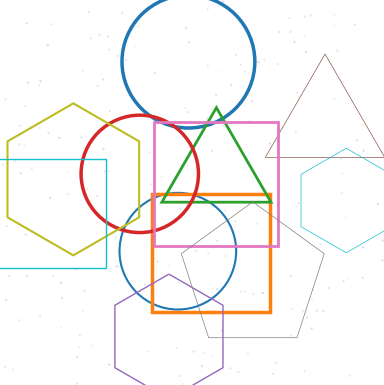[{"shape": "circle", "thickness": 1.5, "radius": 0.76, "center": [0.462, 0.348]}, {"shape": "circle", "thickness": 2.5, "radius": 0.86, "center": [0.489, 0.84]}, {"shape": "square", "thickness": 2.5, "radius": 0.77, "center": [0.549, 0.342]}, {"shape": "triangle", "thickness": 2, "radius": 0.82, "center": [0.562, 0.557]}, {"shape": "circle", "thickness": 2.5, "radius": 0.76, "center": [0.363, 0.548]}, {"shape": "hexagon", "thickness": 1, "radius": 0.81, "center": [0.439, 0.126]}, {"shape": "triangle", "thickness": 0.5, "radius": 0.9, "center": [0.844, 0.681]}, {"shape": "square", "thickness": 2, "radius": 0.8, "center": [0.562, 0.521]}, {"shape": "pentagon", "thickness": 0.5, "radius": 0.98, "center": [0.657, 0.281]}, {"shape": "hexagon", "thickness": 1.5, "radius": 0.99, "center": [0.19, 0.534]}, {"shape": "hexagon", "thickness": 0.5, "radius": 0.68, "center": [0.899, 0.479]}, {"shape": "square", "thickness": 1, "radius": 0.71, "center": [0.134, 0.444]}]